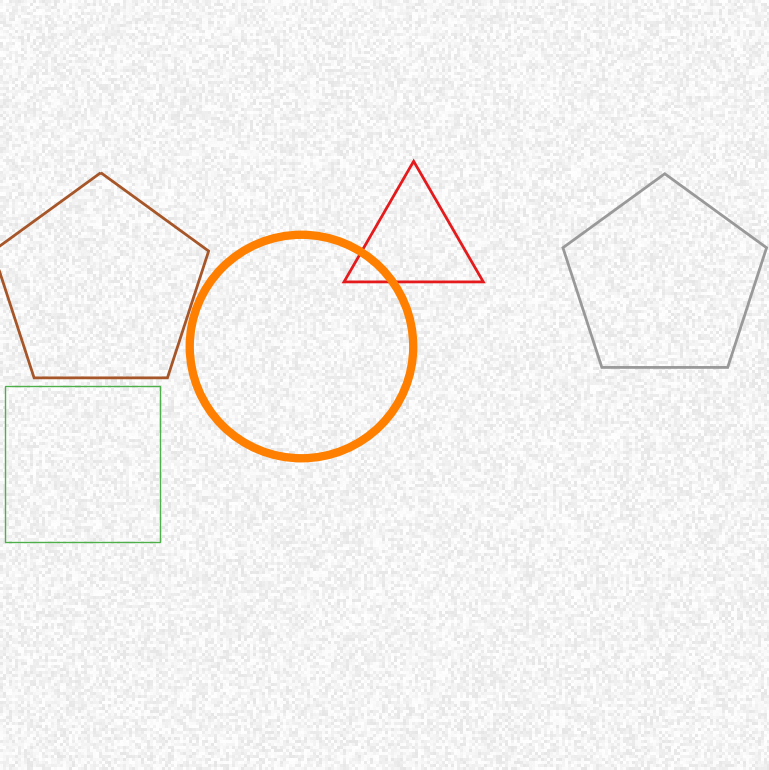[{"shape": "triangle", "thickness": 1, "radius": 0.52, "center": [0.537, 0.686]}, {"shape": "square", "thickness": 0.5, "radius": 0.5, "center": [0.107, 0.397]}, {"shape": "circle", "thickness": 3, "radius": 0.73, "center": [0.392, 0.55]}, {"shape": "pentagon", "thickness": 1, "radius": 0.74, "center": [0.131, 0.628]}, {"shape": "pentagon", "thickness": 1, "radius": 0.7, "center": [0.863, 0.635]}]